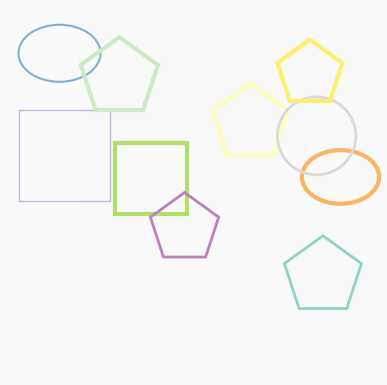[{"shape": "pentagon", "thickness": 2, "radius": 0.52, "center": [0.833, 0.283]}, {"shape": "pentagon", "thickness": 2.5, "radius": 0.51, "center": [0.646, 0.68]}, {"shape": "square", "thickness": 1, "radius": 0.59, "center": [0.166, 0.595]}, {"shape": "oval", "thickness": 1.5, "radius": 0.53, "center": [0.154, 0.862]}, {"shape": "oval", "thickness": 3, "radius": 0.5, "center": [0.879, 0.54]}, {"shape": "square", "thickness": 3, "radius": 0.46, "center": [0.39, 0.536]}, {"shape": "circle", "thickness": 2, "radius": 0.51, "center": [0.817, 0.647]}, {"shape": "pentagon", "thickness": 2, "radius": 0.46, "center": [0.476, 0.407]}, {"shape": "pentagon", "thickness": 3, "radius": 0.52, "center": [0.308, 0.799]}, {"shape": "pentagon", "thickness": 3, "radius": 0.44, "center": [0.8, 0.809]}]